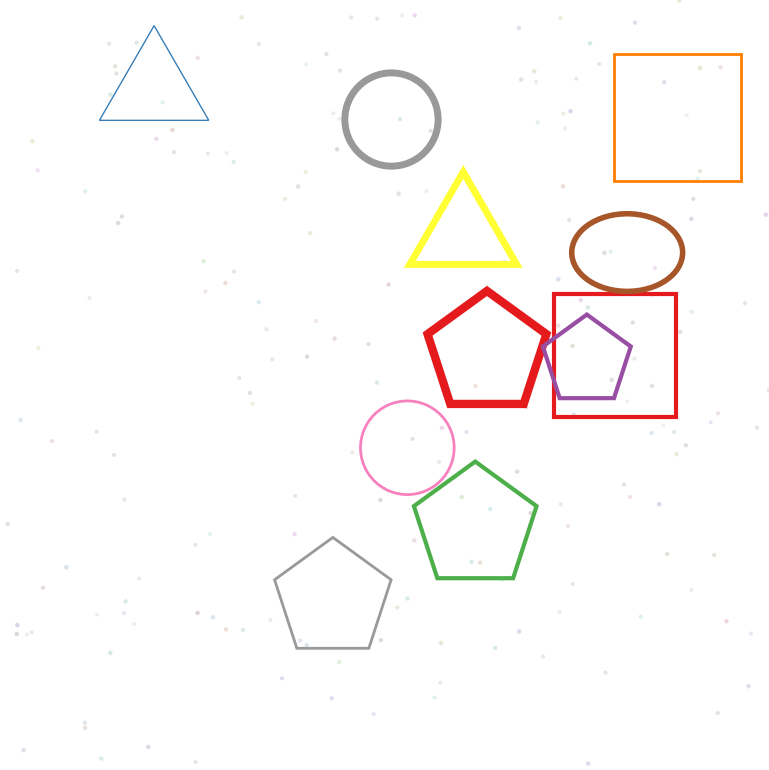[{"shape": "pentagon", "thickness": 3, "radius": 0.41, "center": [0.632, 0.541]}, {"shape": "square", "thickness": 1.5, "radius": 0.4, "center": [0.799, 0.538]}, {"shape": "triangle", "thickness": 0.5, "radius": 0.41, "center": [0.2, 0.885]}, {"shape": "pentagon", "thickness": 1.5, "radius": 0.42, "center": [0.617, 0.317]}, {"shape": "pentagon", "thickness": 1.5, "radius": 0.3, "center": [0.762, 0.531]}, {"shape": "square", "thickness": 1, "radius": 0.41, "center": [0.88, 0.847]}, {"shape": "triangle", "thickness": 2.5, "radius": 0.4, "center": [0.602, 0.697]}, {"shape": "oval", "thickness": 2, "radius": 0.36, "center": [0.815, 0.672]}, {"shape": "circle", "thickness": 1, "radius": 0.3, "center": [0.529, 0.418]}, {"shape": "circle", "thickness": 2.5, "radius": 0.3, "center": [0.508, 0.845]}, {"shape": "pentagon", "thickness": 1, "radius": 0.4, "center": [0.432, 0.222]}]